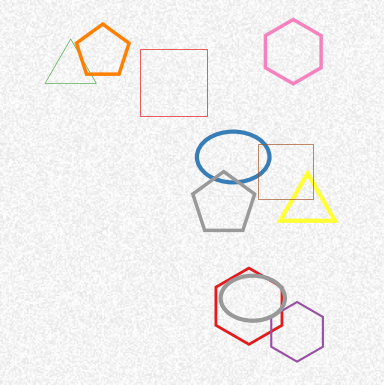[{"shape": "hexagon", "thickness": 2, "radius": 0.5, "center": [0.647, 0.205]}, {"shape": "square", "thickness": 0.5, "radius": 0.43, "center": [0.45, 0.785]}, {"shape": "oval", "thickness": 3, "radius": 0.47, "center": [0.606, 0.592]}, {"shape": "triangle", "thickness": 0.5, "radius": 0.38, "center": [0.184, 0.822]}, {"shape": "hexagon", "thickness": 1.5, "radius": 0.39, "center": [0.772, 0.138]}, {"shape": "pentagon", "thickness": 2.5, "radius": 0.36, "center": [0.267, 0.866]}, {"shape": "triangle", "thickness": 3, "radius": 0.41, "center": [0.799, 0.468]}, {"shape": "square", "thickness": 0.5, "radius": 0.36, "center": [0.742, 0.554]}, {"shape": "hexagon", "thickness": 2.5, "radius": 0.42, "center": [0.762, 0.866]}, {"shape": "oval", "thickness": 3, "radius": 0.42, "center": [0.657, 0.225]}, {"shape": "pentagon", "thickness": 2.5, "radius": 0.42, "center": [0.581, 0.47]}]